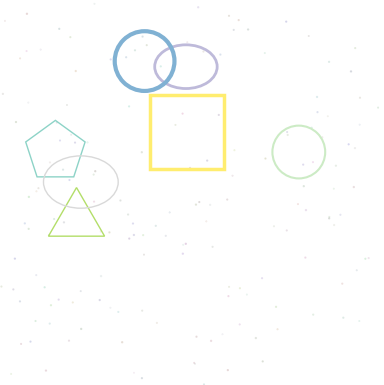[{"shape": "pentagon", "thickness": 1, "radius": 0.41, "center": [0.144, 0.606]}, {"shape": "oval", "thickness": 2, "radius": 0.41, "center": [0.483, 0.827]}, {"shape": "circle", "thickness": 3, "radius": 0.39, "center": [0.376, 0.841]}, {"shape": "triangle", "thickness": 1, "radius": 0.42, "center": [0.199, 0.429]}, {"shape": "oval", "thickness": 1, "radius": 0.49, "center": [0.21, 0.527]}, {"shape": "circle", "thickness": 1.5, "radius": 0.34, "center": [0.776, 0.605]}, {"shape": "square", "thickness": 2.5, "radius": 0.48, "center": [0.485, 0.657]}]